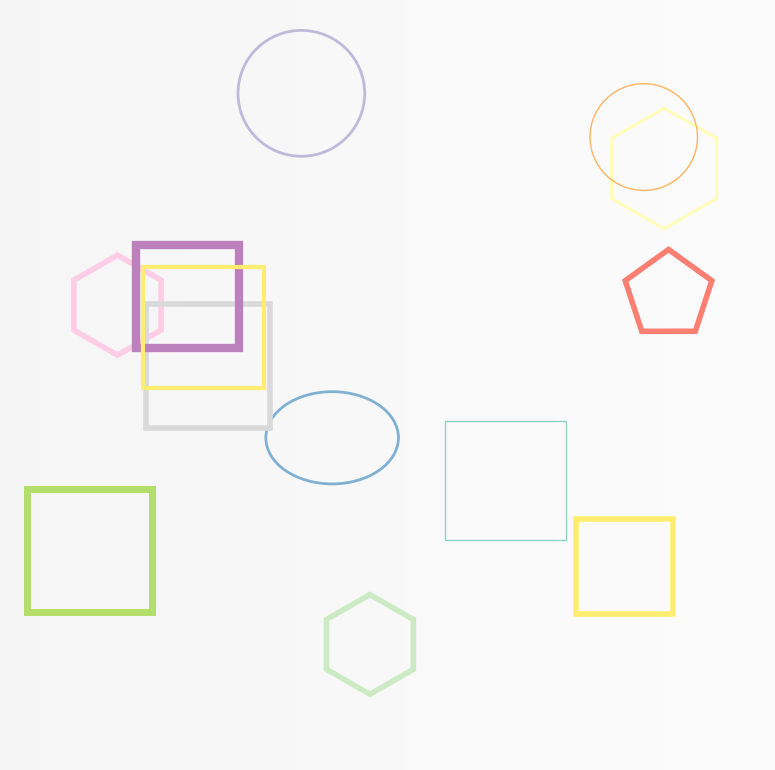[{"shape": "square", "thickness": 0.5, "radius": 0.39, "center": [0.652, 0.376]}, {"shape": "hexagon", "thickness": 1, "radius": 0.39, "center": [0.857, 0.781]}, {"shape": "circle", "thickness": 1, "radius": 0.41, "center": [0.389, 0.879]}, {"shape": "pentagon", "thickness": 2, "radius": 0.29, "center": [0.863, 0.617]}, {"shape": "oval", "thickness": 1, "radius": 0.43, "center": [0.429, 0.431]}, {"shape": "circle", "thickness": 0.5, "radius": 0.35, "center": [0.831, 0.822]}, {"shape": "square", "thickness": 2.5, "radius": 0.4, "center": [0.115, 0.285]}, {"shape": "hexagon", "thickness": 2, "radius": 0.32, "center": [0.152, 0.604]}, {"shape": "square", "thickness": 2, "radius": 0.4, "center": [0.269, 0.525]}, {"shape": "square", "thickness": 3, "radius": 0.33, "center": [0.242, 0.615]}, {"shape": "hexagon", "thickness": 2, "radius": 0.32, "center": [0.477, 0.163]}, {"shape": "square", "thickness": 1.5, "radius": 0.39, "center": [0.263, 0.575]}, {"shape": "square", "thickness": 2, "radius": 0.31, "center": [0.805, 0.264]}]